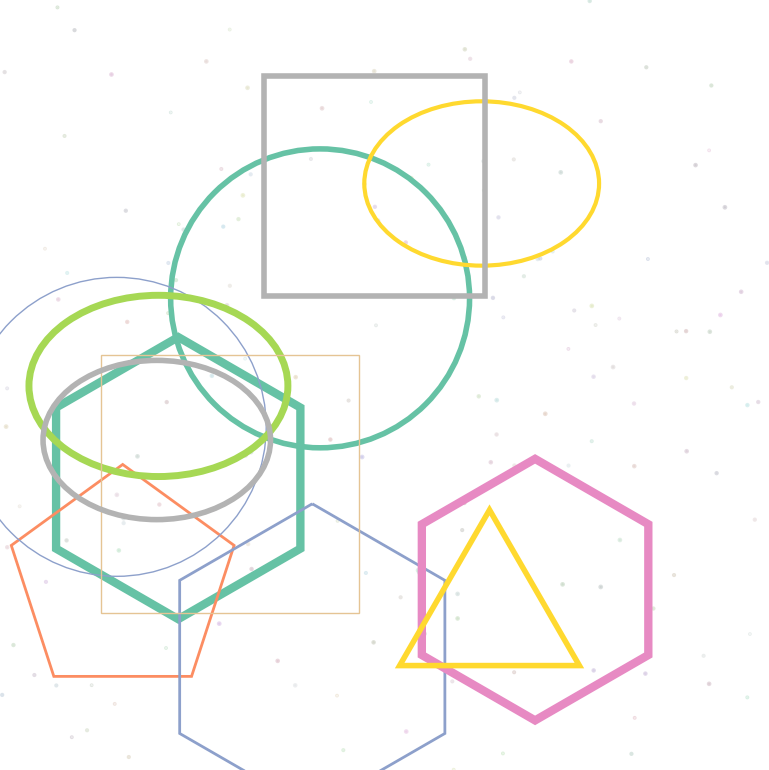[{"shape": "circle", "thickness": 2, "radius": 0.97, "center": [0.416, 0.613]}, {"shape": "hexagon", "thickness": 3, "radius": 0.92, "center": [0.231, 0.379]}, {"shape": "pentagon", "thickness": 1, "radius": 0.76, "center": [0.159, 0.245]}, {"shape": "circle", "thickness": 0.5, "radius": 0.97, "center": [0.152, 0.446]}, {"shape": "hexagon", "thickness": 1, "radius": 0.99, "center": [0.406, 0.147]}, {"shape": "hexagon", "thickness": 3, "radius": 0.85, "center": [0.695, 0.234]}, {"shape": "oval", "thickness": 2.5, "radius": 0.84, "center": [0.206, 0.499]}, {"shape": "triangle", "thickness": 2, "radius": 0.67, "center": [0.636, 0.203]}, {"shape": "oval", "thickness": 1.5, "radius": 0.76, "center": [0.626, 0.762]}, {"shape": "square", "thickness": 0.5, "radius": 0.84, "center": [0.299, 0.371]}, {"shape": "oval", "thickness": 2, "radius": 0.74, "center": [0.204, 0.429]}, {"shape": "square", "thickness": 2, "radius": 0.72, "center": [0.486, 0.758]}]